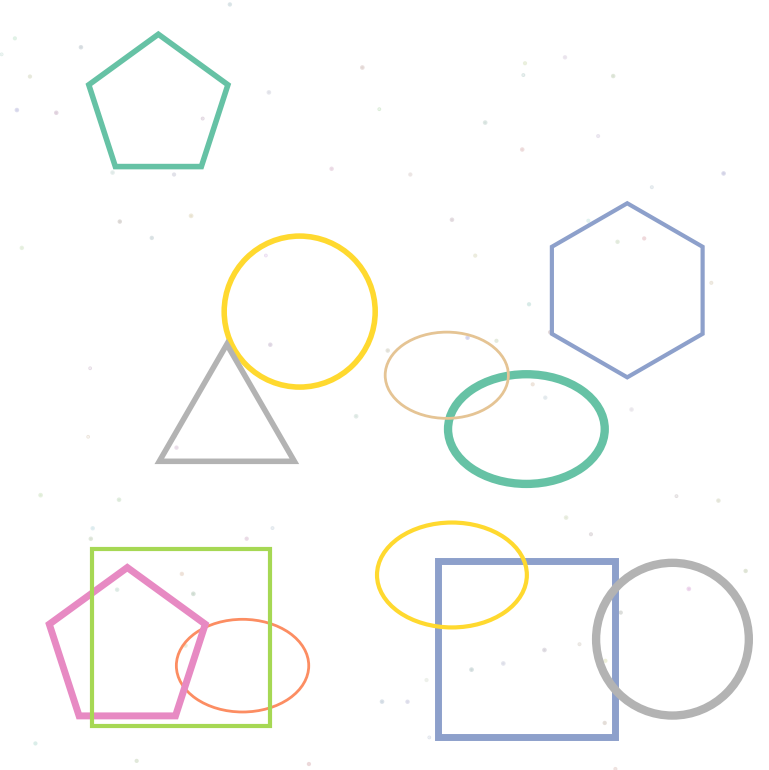[{"shape": "pentagon", "thickness": 2, "radius": 0.47, "center": [0.206, 0.861]}, {"shape": "oval", "thickness": 3, "radius": 0.51, "center": [0.684, 0.443]}, {"shape": "oval", "thickness": 1, "radius": 0.43, "center": [0.315, 0.136]}, {"shape": "square", "thickness": 2.5, "radius": 0.57, "center": [0.684, 0.157]}, {"shape": "hexagon", "thickness": 1.5, "radius": 0.57, "center": [0.815, 0.623]}, {"shape": "pentagon", "thickness": 2.5, "radius": 0.53, "center": [0.165, 0.156]}, {"shape": "square", "thickness": 1.5, "radius": 0.58, "center": [0.235, 0.172]}, {"shape": "oval", "thickness": 1.5, "radius": 0.49, "center": [0.587, 0.253]}, {"shape": "circle", "thickness": 2, "radius": 0.49, "center": [0.389, 0.595]}, {"shape": "oval", "thickness": 1, "radius": 0.4, "center": [0.58, 0.513]}, {"shape": "triangle", "thickness": 2, "radius": 0.51, "center": [0.295, 0.452]}, {"shape": "circle", "thickness": 3, "radius": 0.5, "center": [0.873, 0.17]}]